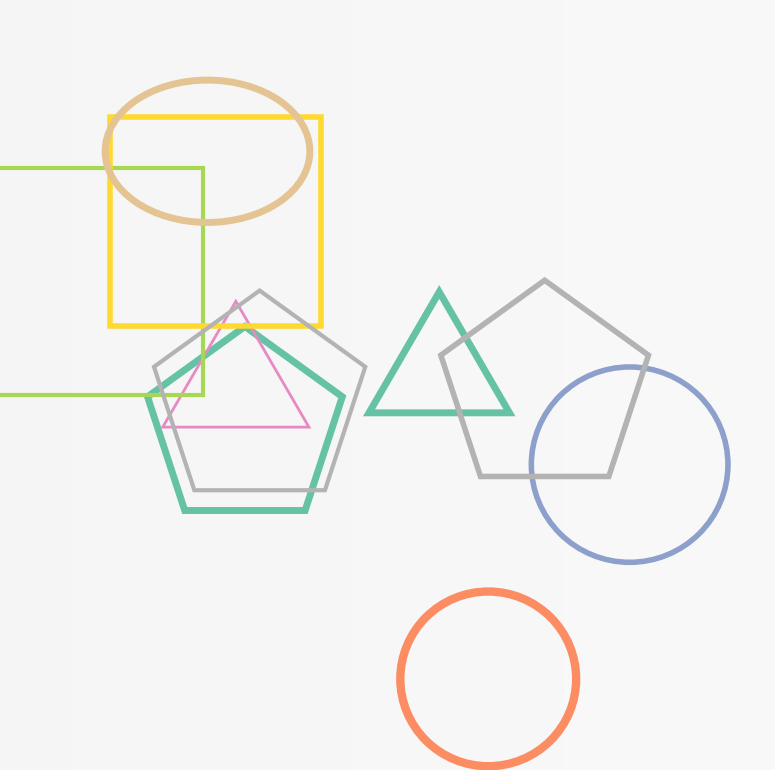[{"shape": "pentagon", "thickness": 2.5, "radius": 0.66, "center": [0.316, 0.444]}, {"shape": "triangle", "thickness": 2.5, "radius": 0.52, "center": [0.567, 0.516]}, {"shape": "circle", "thickness": 3, "radius": 0.57, "center": [0.63, 0.118]}, {"shape": "circle", "thickness": 2, "radius": 0.63, "center": [0.812, 0.397]}, {"shape": "triangle", "thickness": 1, "radius": 0.54, "center": [0.304, 0.5]}, {"shape": "square", "thickness": 1.5, "radius": 0.74, "center": [0.115, 0.634]}, {"shape": "square", "thickness": 2, "radius": 0.68, "center": [0.278, 0.712]}, {"shape": "oval", "thickness": 2.5, "radius": 0.66, "center": [0.268, 0.804]}, {"shape": "pentagon", "thickness": 1.5, "radius": 0.72, "center": [0.335, 0.479]}, {"shape": "pentagon", "thickness": 2, "radius": 0.7, "center": [0.703, 0.495]}]